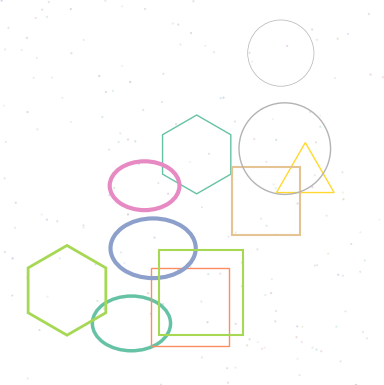[{"shape": "hexagon", "thickness": 1, "radius": 0.51, "center": [0.511, 0.599]}, {"shape": "oval", "thickness": 2.5, "radius": 0.51, "center": [0.341, 0.16]}, {"shape": "square", "thickness": 1, "radius": 0.5, "center": [0.494, 0.202]}, {"shape": "oval", "thickness": 3, "radius": 0.55, "center": [0.398, 0.355]}, {"shape": "oval", "thickness": 3, "radius": 0.45, "center": [0.376, 0.518]}, {"shape": "hexagon", "thickness": 2, "radius": 0.58, "center": [0.174, 0.246]}, {"shape": "square", "thickness": 1.5, "radius": 0.55, "center": [0.522, 0.24]}, {"shape": "triangle", "thickness": 1, "radius": 0.43, "center": [0.793, 0.543]}, {"shape": "square", "thickness": 1.5, "radius": 0.44, "center": [0.691, 0.478]}, {"shape": "circle", "thickness": 0.5, "radius": 0.43, "center": [0.729, 0.862]}, {"shape": "circle", "thickness": 1, "radius": 0.59, "center": [0.74, 0.614]}]